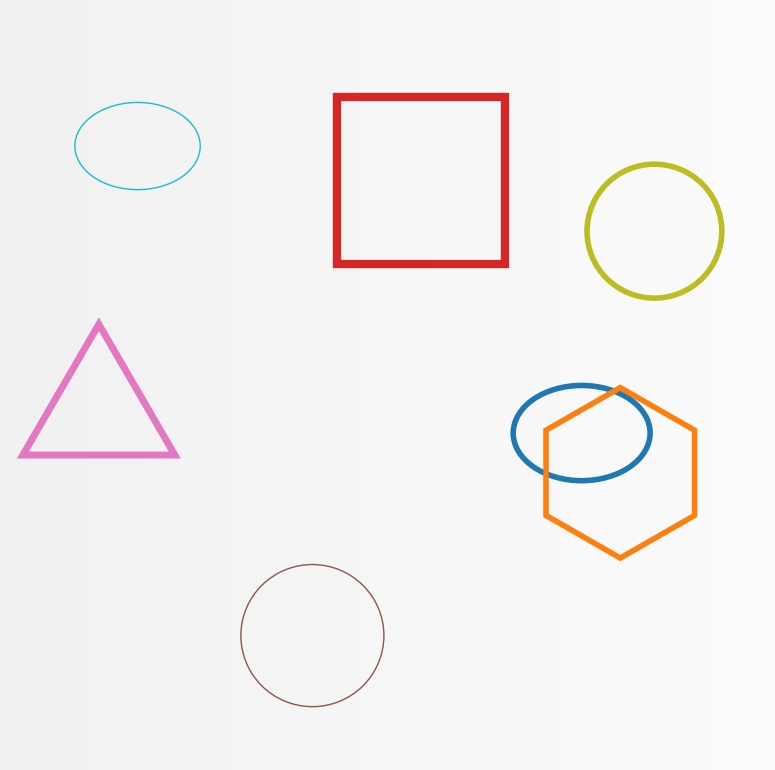[{"shape": "oval", "thickness": 2, "radius": 0.44, "center": [0.751, 0.438]}, {"shape": "hexagon", "thickness": 2, "radius": 0.55, "center": [0.8, 0.386]}, {"shape": "square", "thickness": 3, "radius": 0.54, "center": [0.543, 0.766]}, {"shape": "circle", "thickness": 0.5, "radius": 0.46, "center": [0.403, 0.175]}, {"shape": "triangle", "thickness": 2.5, "radius": 0.57, "center": [0.128, 0.466]}, {"shape": "circle", "thickness": 2, "radius": 0.43, "center": [0.844, 0.7]}, {"shape": "oval", "thickness": 0.5, "radius": 0.4, "center": [0.178, 0.81]}]